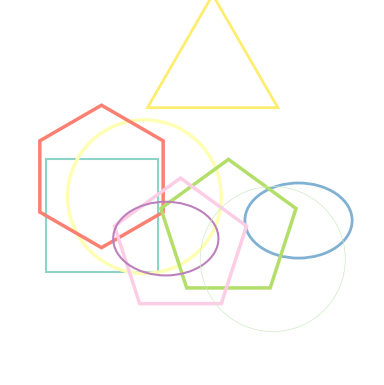[{"shape": "square", "thickness": 1.5, "radius": 0.73, "center": [0.265, 0.441]}, {"shape": "circle", "thickness": 2.5, "radius": 1.0, "center": [0.375, 0.489]}, {"shape": "hexagon", "thickness": 2.5, "radius": 0.92, "center": [0.264, 0.542]}, {"shape": "oval", "thickness": 2, "radius": 0.7, "center": [0.775, 0.427]}, {"shape": "pentagon", "thickness": 2.5, "radius": 0.92, "center": [0.593, 0.401]}, {"shape": "pentagon", "thickness": 2.5, "radius": 0.9, "center": [0.469, 0.357]}, {"shape": "oval", "thickness": 1.5, "radius": 0.68, "center": [0.431, 0.38]}, {"shape": "circle", "thickness": 0.5, "radius": 0.94, "center": [0.708, 0.327]}, {"shape": "triangle", "thickness": 2, "radius": 0.98, "center": [0.552, 0.818]}]